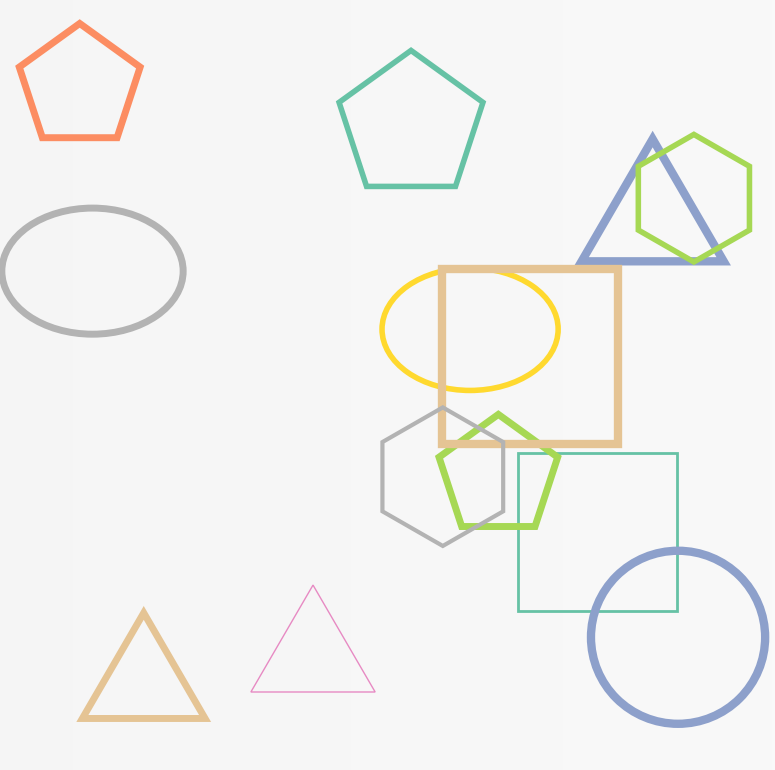[{"shape": "pentagon", "thickness": 2, "radius": 0.49, "center": [0.53, 0.837]}, {"shape": "square", "thickness": 1, "radius": 0.51, "center": [0.771, 0.309]}, {"shape": "pentagon", "thickness": 2.5, "radius": 0.41, "center": [0.103, 0.888]}, {"shape": "circle", "thickness": 3, "radius": 0.56, "center": [0.875, 0.172]}, {"shape": "triangle", "thickness": 3, "radius": 0.53, "center": [0.842, 0.714]}, {"shape": "triangle", "thickness": 0.5, "radius": 0.46, "center": [0.404, 0.148]}, {"shape": "pentagon", "thickness": 2.5, "radius": 0.4, "center": [0.643, 0.381]}, {"shape": "hexagon", "thickness": 2, "radius": 0.41, "center": [0.895, 0.743]}, {"shape": "oval", "thickness": 2, "radius": 0.57, "center": [0.607, 0.572]}, {"shape": "square", "thickness": 3, "radius": 0.57, "center": [0.684, 0.537]}, {"shape": "triangle", "thickness": 2.5, "radius": 0.46, "center": [0.185, 0.113]}, {"shape": "hexagon", "thickness": 1.5, "radius": 0.45, "center": [0.571, 0.381]}, {"shape": "oval", "thickness": 2.5, "radius": 0.58, "center": [0.119, 0.648]}]